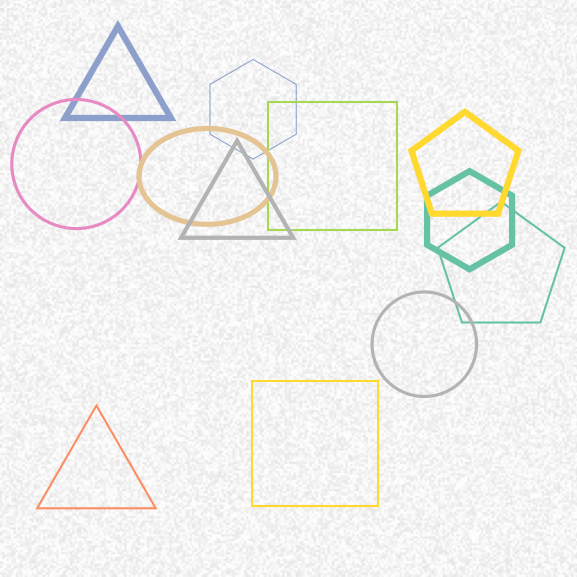[{"shape": "pentagon", "thickness": 1, "radius": 0.58, "center": [0.868, 0.534]}, {"shape": "hexagon", "thickness": 3, "radius": 0.42, "center": [0.813, 0.618]}, {"shape": "triangle", "thickness": 1, "radius": 0.59, "center": [0.167, 0.178]}, {"shape": "triangle", "thickness": 3, "radius": 0.53, "center": [0.204, 0.848]}, {"shape": "hexagon", "thickness": 0.5, "radius": 0.43, "center": [0.438, 0.81]}, {"shape": "circle", "thickness": 1.5, "radius": 0.56, "center": [0.132, 0.715]}, {"shape": "square", "thickness": 1, "radius": 0.56, "center": [0.575, 0.711]}, {"shape": "pentagon", "thickness": 3, "radius": 0.49, "center": [0.805, 0.708]}, {"shape": "square", "thickness": 1, "radius": 0.54, "center": [0.545, 0.231]}, {"shape": "oval", "thickness": 2.5, "radius": 0.59, "center": [0.359, 0.694]}, {"shape": "triangle", "thickness": 2, "radius": 0.56, "center": [0.411, 0.643]}, {"shape": "circle", "thickness": 1.5, "radius": 0.45, "center": [0.735, 0.403]}]